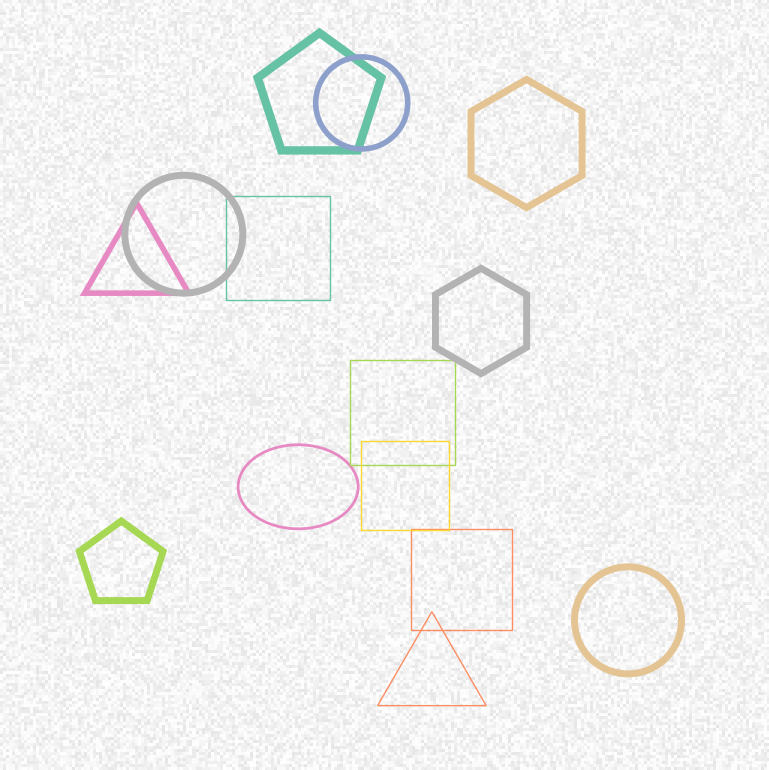[{"shape": "pentagon", "thickness": 3, "radius": 0.42, "center": [0.415, 0.873]}, {"shape": "square", "thickness": 0.5, "radius": 0.34, "center": [0.361, 0.678]}, {"shape": "triangle", "thickness": 0.5, "radius": 0.41, "center": [0.561, 0.124]}, {"shape": "square", "thickness": 0.5, "radius": 0.33, "center": [0.6, 0.247]}, {"shape": "circle", "thickness": 2, "radius": 0.3, "center": [0.47, 0.866]}, {"shape": "oval", "thickness": 1, "radius": 0.39, "center": [0.387, 0.368]}, {"shape": "triangle", "thickness": 2, "radius": 0.39, "center": [0.177, 0.658]}, {"shape": "square", "thickness": 0.5, "radius": 0.34, "center": [0.523, 0.464]}, {"shape": "pentagon", "thickness": 2.5, "radius": 0.29, "center": [0.157, 0.266]}, {"shape": "square", "thickness": 0.5, "radius": 0.29, "center": [0.526, 0.369]}, {"shape": "circle", "thickness": 2.5, "radius": 0.35, "center": [0.816, 0.194]}, {"shape": "hexagon", "thickness": 2.5, "radius": 0.42, "center": [0.684, 0.814]}, {"shape": "hexagon", "thickness": 2.5, "radius": 0.34, "center": [0.625, 0.583]}, {"shape": "circle", "thickness": 2.5, "radius": 0.38, "center": [0.239, 0.696]}]